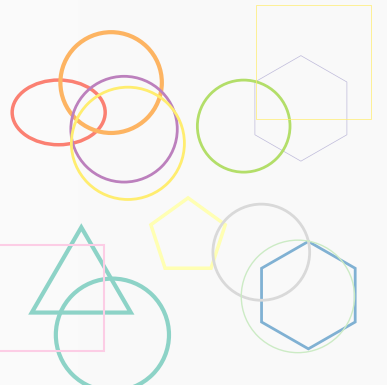[{"shape": "circle", "thickness": 3, "radius": 0.73, "center": [0.29, 0.13]}, {"shape": "triangle", "thickness": 3, "radius": 0.74, "center": [0.21, 0.262]}, {"shape": "pentagon", "thickness": 2.5, "radius": 0.5, "center": [0.485, 0.385]}, {"shape": "hexagon", "thickness": 0.5, "radius": 0.69, "center": [0.777, 0.718]}, {"shape": "oval", "thickness": 2.5, "radius": 0.6, "center": [0.151, 0.708]}, {"shape": "hexagon", "thickness": 2, "radius": 0.7, "center": [0.796, 0.233]}, {"shape": "circle", "thickness": 3, "radius": 0.65, "center": [0.287, 0.786]}, {"shape": "circle", "thickness": 2, "radius": 0.6, "center": [0.629, 0.672]}, {"shape": "square", "thickness": 1.5, "radius": 0.69, "center": [0.131, 0.226]}, {"shape": "circle", "thickness": 2, "radius": 0.62, "center": [0.674, 0.345]}, {"shape": "circle", "thickness": 2, "radius": 0.69, "center": [0.32, 0.664]}, {"shape": "circle", "thickness": 1, "radius": 0.73, "center": [0.769, 0.23]}, {"shape": "square", "thickness": 0.5, "radius": 0.74, "center": [0.809, 0.839]}, {"shape": "circle", "thickness": 2, "radius": 0.73, "center": [0.33, 0.628]}]